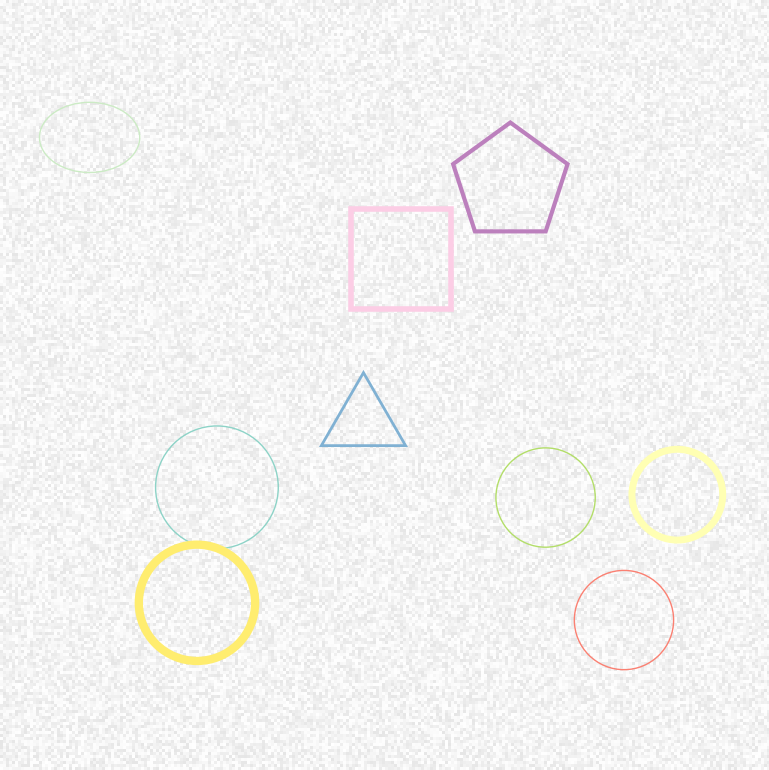[{"shape": "circle", "thickness": 0.5, "radius": 0.4, "center": [0.282, 0.367]}, {"shape": "circle", "thickness": 2.5, "radius": 0.29, "center": [0.88, 0.358]}, {"shape": "circle", "thickness": 0.5, "radius": 0.32, "center": [0.81, 0.195]}, {"shape": "triangle", "thickness": 1, "radius": 0.32, "center": [0.472, 0.453]}, {"shape": "circle", "thickness": 0.5, "radius": 0.32, "center": [0.709, 0.354]}, {"shape": "square", "thickness": 2, "radius": 0.33, "center": [0.52, 0.664]}, {"shape": "pentagon", "thickness": 1.5, "radius": 0.39, "center": [0.663, 0.763]}, {"shape": "oval", "thickness": 0.5, "radius": 0.33, "center": [0.116, 0.822]}, {"shape": "circle", "thickness": 3, "radius": 0.38, "center": [0.256, 0.217]}]